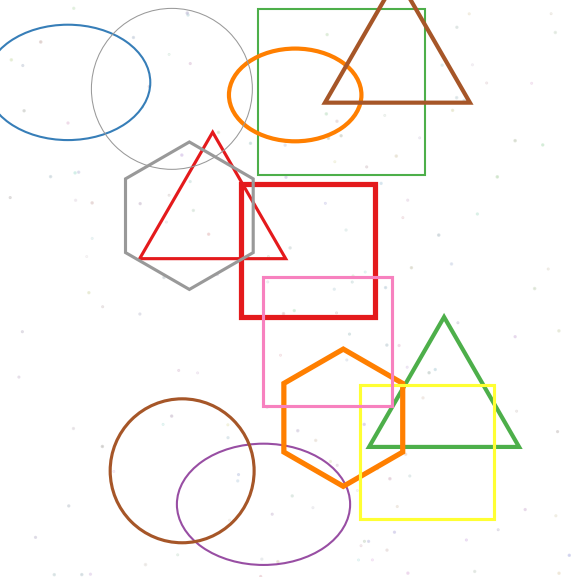[{"shape": "triangle", "thickness": 1.5, "radius": 0.73, "center": [0.368, 0.624]}, {"shape": "square", "thickness": 2.5, "radius": 0.58, "center": [0.534, 0.565]}, {"shape": "oval", "thickness": 1, "radius": 0.71, "center": [0.118, 0.856]}, {"shape": "triangle", "thickness": 2, "radius": 0.75, "center": [0.769, 0.3]}, {"shape": "square", "thickness": 1, "radius": 0.72, "center": [0.592, 0.84]}, {"shape": "oval", "thickness": 1, "radius": 0.75, "center": [0.456, 0.126]}, {"shape": "hexagon", "thickness": 2.5, "radius": 0.59, "center": [0.594, 0.276]}, {"shape": "oval", "thickness": 2, "radius": 0.57, "center": [0.511, 0.835]}, {"shape": "square", "thickness": 1.5, "radius": 0.58, "center": [0.739, 0.217]}, {"shape": "circle", "thickness": 1.5, "radius": 0.62, "center": [0.315, 0.184]}, {"shape": "triangle", "thickness": 2, "radius": 0.72, "center": [0.688, 0.894]}, {"shape": "square", "thickness": 1.5, "radius": 0.56, "center": [0.567, 0.408]}, {"shape": "hexagon", "thickness": 1.5, "radius": 0.64, "center": [0.328, 0.626]}, {"shape": "circle", "thickness": 0.5, "radius": 0.7, "center": [0.298, 0.845]}]